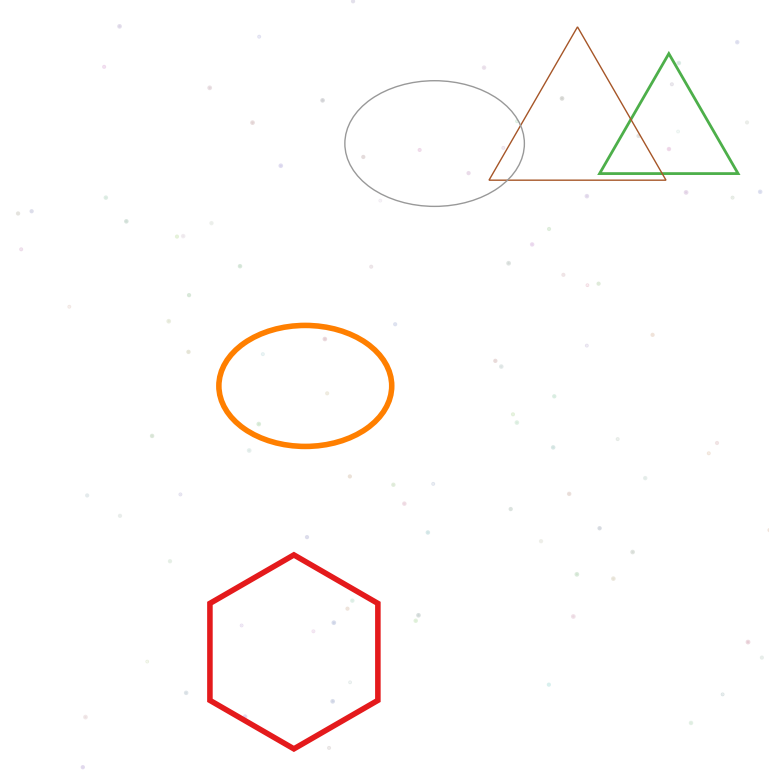[{"shape": "hexagon", "thickness": 2, "radius": 0.63, "center": [0.382, 0.153]}, {"shape": "triangle", "thickness": 1, "radius": 0.52, "center": [0.869, 0.826]}, {"shape": "oval", "thickness": 2, "radius": 0.56, "center": [0.396, 0.499]}, {"shape": "triangle", "thickness": 0.5, "radius": 0.66, "center": [0.75, 0.832]}, {"shape": "oval", "thickness": 0.5, "radius": 0.58, "center": [0.564, 0.814]}]